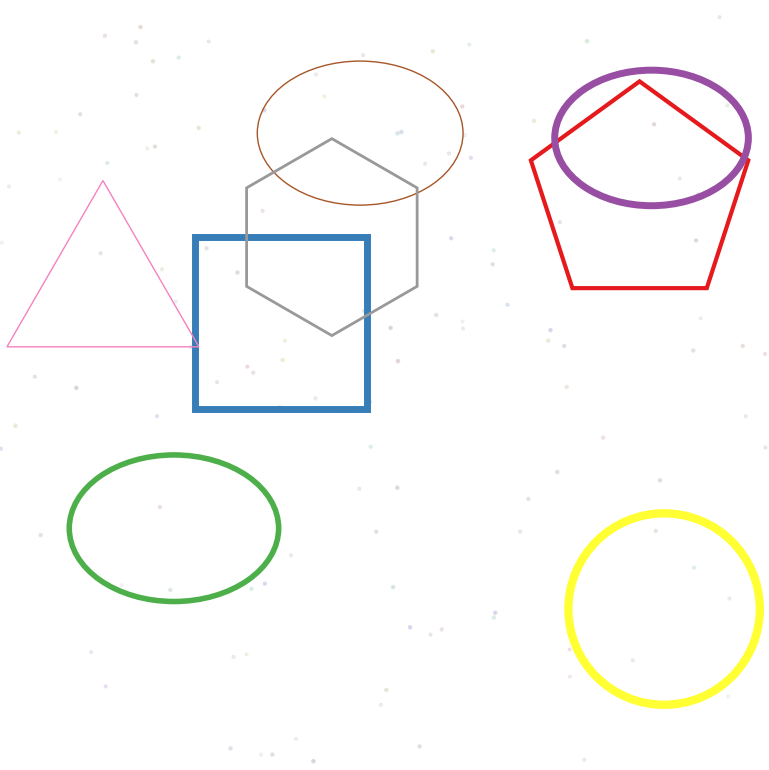[{"shape": "pentagon", "thickness": 1.5, "radius": 0.74, "center": [0.831, 0.746]}, {"shape": "square", "thickness": 2.5, "radius": 0.56, "center": [0.366, 0.581]}, {"shape": "oval", "thickness": 2, "radius": 0.68, "center": [0.226, 0.314]}, {"shape": "oval", "thickness": 2.5, "radius": 0.63, "center": [0.846, 0.821]}, {"shape": "circle", "thickness": 3, "radius": 0.62, "center": [0.862, 0.209]}, {"shape": "oval", "thickness": 0.5, "radius": 0.67, "center": [0.468, 0.827]}, {"shape": "triangle", "thickness": 0.5, "radius": 0.72, "center": [0.134, 0.622]}, {"shape": "hexagon", "thickness": 1, "radius": 0.64, "center": [0.431, 0.692]}]